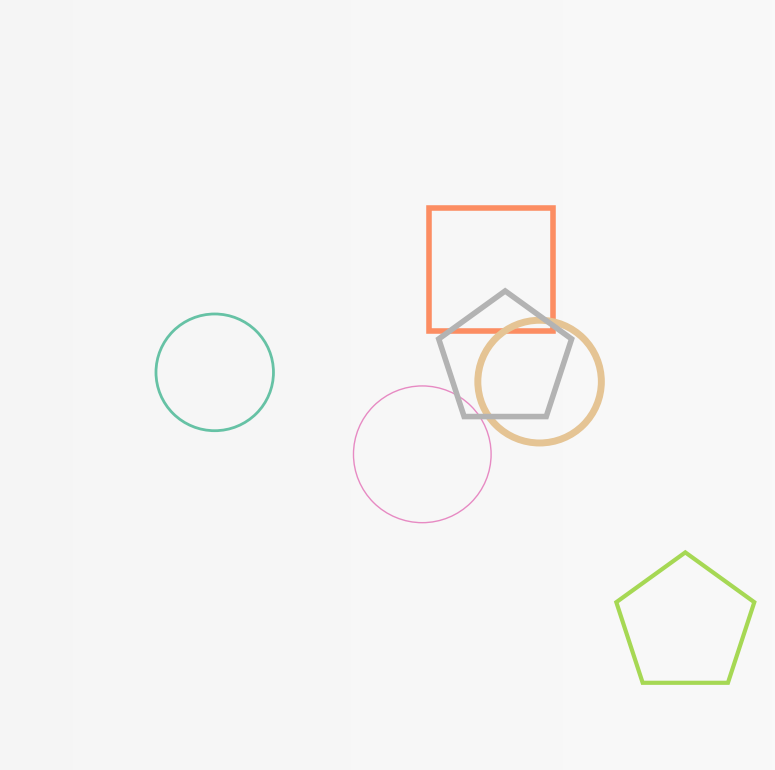[{"shape": "circle", "thickness": 1, "radius": 0.38, "center": [0.277, 0.516]}, {"shape": "square", "thickness": 2, "radius": 0.4, "center": [0.634, 0.65]}, {"shape": "circle", "thickness": 0.5, "radius": 0.44, "center": [0.545, 0.41]}, {"shape": "pentagon", "thickness": 1.5, "radius": 0.47, "center": [0.884, 0.189]}, {"shape": "circle", "thickness": 2.5, "radius": 0.4, "center": [0.696, 0.504]}, {"shape": "pentagon", "thickness": 2, "radius": 0.45, "center": [0.652, 0.532]}]